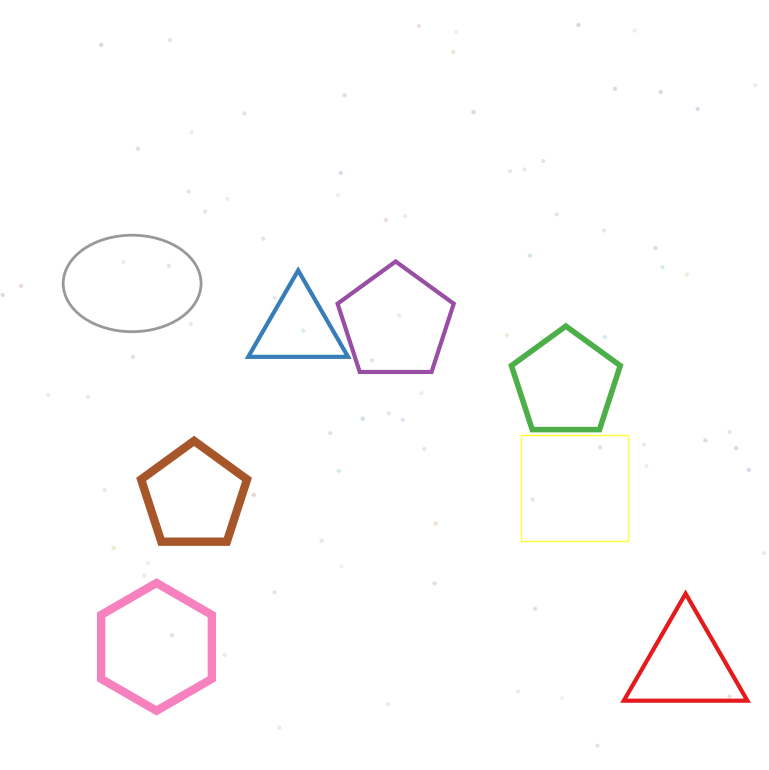[{"shape": "triangle", "thickness": 1.5, "radius": 0.46, "center": [0.89, 0.136]}, {"shape": "triangle", "thickness": 1.5, "radius": 0.37, "center": [0.387, 0.574]}, {"shape": "pentagon", "thickness": 2, "radius": 0.37, "center": [0.735, 0.502]}, {"shape": "pentagon", "thickness": 1.5, "radius": 0.4, "center": [0.514, 0.581]}, {"shape": "square", "thickness": 0.5, "radius": 0.35, "center": [0.746, 0.366]}, {"shape": "pentagon", "thickness": 3, "radius": 0.36, "center": [0.252, 0.355]}, {"shape": "hexagon", "thickness": 3, "radius": 0.41, "center": [0.203, 0.16]}, {"shape": "oval", "thickness": 1, "radius": 0.45, "center": [0.172, 0.632]}]